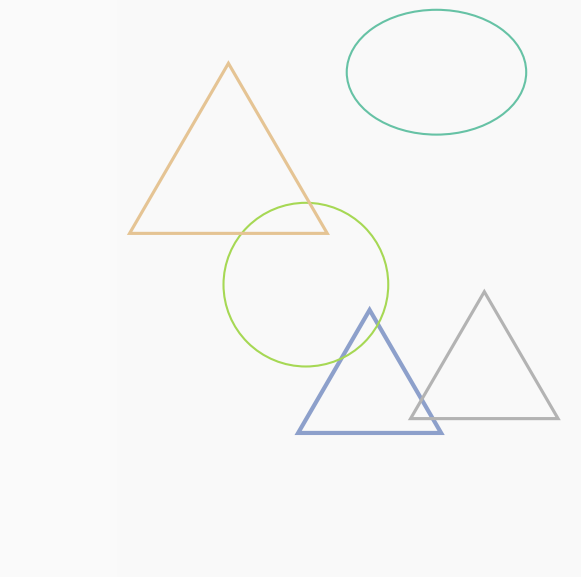[{"shape": "oval", "thickness": 1, "radius": 0.77, "center": [0.751, 0.874]}, {"shape": "triangle", "thickness": 2, "radius": 0.71, "center": [0.636, 0.32]}, {"shape": "circle", "thickness": 1, "radius": 0.71, "center": [0.526, 0.506]}, {"shape": "triangle", "thickness": 1.5, "radius": 0.98, "center": [0.393, 0.693]}, {"shape": "triangle", "thickness": 1.5, "radius": 0.73, "center": [0.833, 0.348]}]